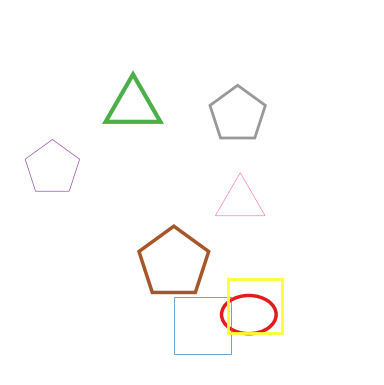[{"shape": "oval", "thickness": 2.5, "radius": 0.35, "center": [0.646, 0.183]}, {"shape": "square", "thickness": 0.5, "radius": 0.37, "center": [0.526, 0.154]}, {"shape": "triangle", "thickness": 3, "radius": 0.41, "center": [0.345, 0.725]}, {"shape": "pentagon", "thickness": 0.5, "radius": 0.37, "center": [0.136, 0.563]}, {"shape": "square", "thickness": 2, "radius": 0.35, "center": [0.662, 0.206]}, {"shape": "pentagon", "thickness": 2.5, "radius": 0.48, "center": [0.452, 0.317]}, {"shape": "triangle", "thickness": 0.5, "radius": 0.37, "center": [0.624, 0.477]}, {"shape": "pentagon", "thickness": 2, "radius": 0.38, "center": [0.617, 0.703]}]